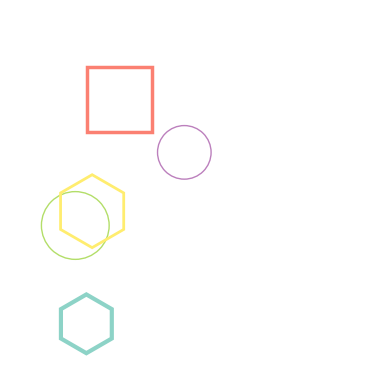[{"shape": "hexagon", "thickness": 3, "radius": 0.38, "center": [0.224, 0.159]}, {"shape": "square", "thickness": 2.5, "radius": 0.42, "center": [0.31, 0.741]}, {"shape": "circle", "thickness": 1, "radius": 0.44, "center": [0.196, 0.414]}, {"shape": "circle", "thickness": 1, "radius": 0.35, "center": [0.479, 0.604]}, {"shape": "hexagon", "thickness": 2, "radius": 0.47, "center": [0.239, 0.451]}]